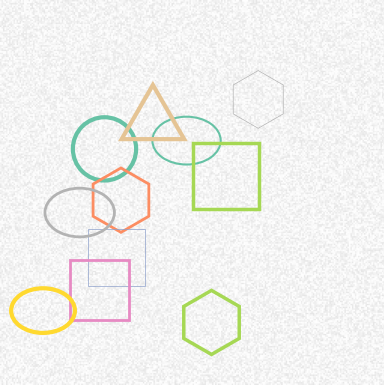[{"shape": "circle", "thickness": 3, "radius": 0.41, "center": [0.271, 0.613]}, {"shape": "oval", "thickness": 1.5, "radius": 0.44, "center": [0.485, 0.635]}, {"shape": "hexagon", "thickness": 2, "radius": 0.42, "center": [0.314, 0.48]}, {"shape": "square", "thickness": 0.5, "radius": 0.37, "center": [0.303, 0.331]}, {"shape": "square", "thickness": 2, "radius": 0.38, "center": [0.258, 0.247]}, {"shape": "hexagon", "thickness": 2.5, "radius": 0.42, "center": [0.549, 0.163]}, {"shape": "square", "thickness": 2.5, "radius": 0.43, "center": [0.587, 0.543]}, {"shape": "oval", "thickness": 3, "radius": 0.41, "center": [0.112, 0.193]}, {"shape": "triangle", "thickness": 3, "radius": 0.47, "center": [0.397, 0.686]}, {"shape": "hexagon", "thickness": 0.5, "radius": 0.38, "center": [0.671, 0.742]}, {"shape": "oval", "thickness": 2, "radius": 0.45, "center": [0.207, 0.448]}]